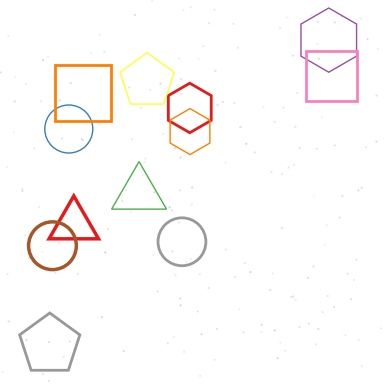[{"shape": "hexagon", "thickness": 2, "radius": 0.32, "center": [0.493, 0.72]}, {"shape": "triangle", "thickness": 2.5, "radius": 0.37, "center": [0.192, 0.417]}, {"shape": "circle", "thickness": 1, "radius": 0.31, "center": [0.179, 0.665]}, {"shape": "triangle", "thickness": 1, "radius": 0.41, "center": [0.361, 0.498]}, {"shape": "hexagon", "thickness": 1, "radius": 0.42, "center": [0.854, 0.896]}, {"shape": "hexagon", "thickness": 1, "radius": 0.3, "center": [0.494, 0.658]}, {"shape": "square", "thickness": 2, "radius": 0.36, "center": [0.216, 0.759]}, {"shape": "pentagon", "thickness": 1, "radius": 0.37, "center": [0.382, 0.789]}, {"shape": "circle", "thickness": 2.5, "radius": 0.31, "center": [0.136, 0.362]}, {"shape": "square", "thickness": 2, "radius": 0.33, "center": [0.861, 0.803]}, {"shape": "circle", "thickness": 2, "radius": 0.31, "center": [0.473, 0.372]}, {"shape": "pentagon", "thickness": 2, "radius": 0.41, "center": [0.129, 0.105]}]